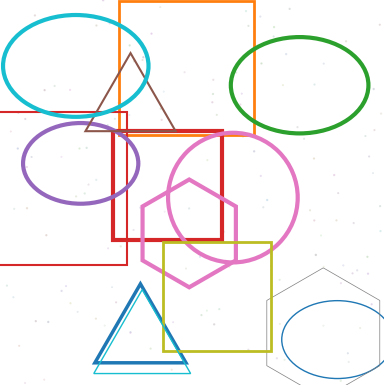[{"shape": "triangle", "thickness": 2.5, "radius": 0.68, "center": [0.365, 0.126]}, {"shape": "oval", "thickness": 1, "radius": 0.72, "center": [0.876, 0.118]}, {"shape": "square", "thickness": 2, "radius": 0.87, "center": [0.485, 0.824]}, {"shape": "oval", "thickness": 3, "radius": 0.89, "center": [0.778, 0.779]}, {"shape": "square", "thickness": 3, "radius": 0.71, "center": [0.435, 0.519]}, {"shape": "square", "thickness": 1.5, "radius": 0.99, "center": [0.132, 0.51]}, {"shape": "oval", "thickness": 3, "radius": 0.75, "center": [0.21, 0.576]}, {"shape": "triangle", "thickness": 1.5, "radius": 0.68, "center": [0.339, 0.727]}, {"shape": "circle", "thickness": 3, "radius": 0.84, "center": [0.605, 0.487]}, {"shape": "hexagon", "thickness": 3, "radius": 0.7, "center": [0.491, 0.394]}, {"shape": "hexagon", "thickness": 0.5, "radius": 0.85, "center": [0.84, 0.135]}, {"shape": "square", "thickness": 2, "radius": 0.7, "center": [0.564, 0.23]}, {"shape": "oval", "thickness": 3, "radius": 0.94, "center": [0.197, 0.829]}, {"shape": "triangle", "thickness": 1, "radius": 0.73, "center": [0.369, 0.102]}]